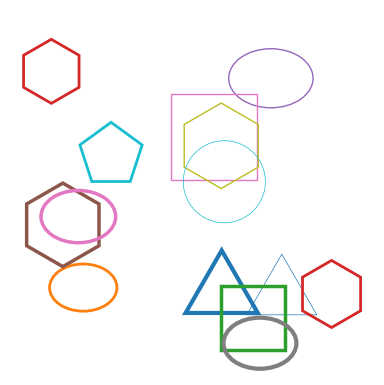[{"shape": "triangle", "thickness": 3, "radius": 0.54, "center": [0.576, 0.241]}, {"shape": "triangle", "thickness": 0.5, "radius": 0.53, "center": [0.732, 0.235]}, {"shape": "oval", "thickness": 2, "radius": 0.44, "center": [0.216, 0.253]}, {"shape": "square", "thickness": 2.5, "radius": 0.42, "center": [0.657, 0.174]}, {"shape": "hexagon", "thickness": 2, "radius": 0.42, "center": [0.133, 0.815]}, {"shape": "hexagon", "thickness": 2, "radius": 0.44, "center": [0.861, 0.236]}, {"shape": "oval", "thickness": 1, "radius": 0.55, "center": [0.704, 0.797]}, {"shape": "hexagon", "thickness": 2.5, "radius": 0.54, "center": [0.163, 0.416]}, {"shape": "square", "thickness": 1, "radius": 0.56, "center": [0.556, 0.644]}, {"shape": "oval", "thickness": 2.5, "radius": 0.48, "center": [0.203, 0.437]}, {"shape": "oval", "thickness": 3, "radius": 0.47, "center": [0.675, 0.109]}, {"shape": "hexagon", "thickness": 1, "radius": 0.56, "center": [0.575, 0.621]}, {"shape": "pentagon", "thickness": 2, "radius": 0.42, "center": [0.288, 0.597]}, {"shape": "circle", "thickness": 0.5, "radius": 0.53, "center": [0.583, 0.528]}]